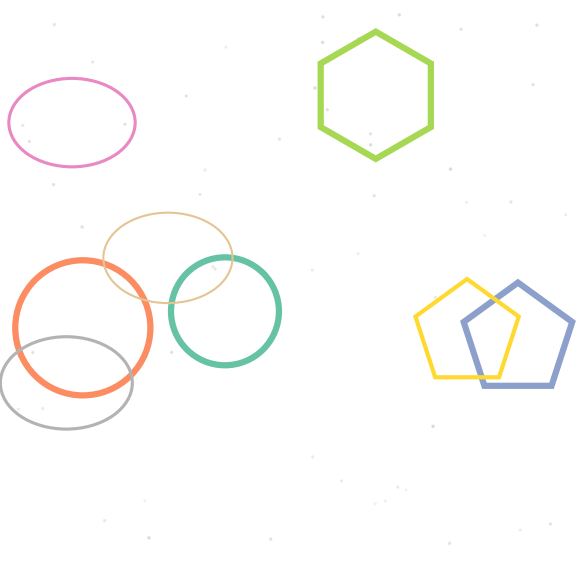[{"shape": "circle", "thickness": 3, "radius": 0.47, "center": [0.39, 0.46]}, {"shape": "circle", "thickness": 3, "radius": 0.58, "center": [0.143, 0.431]}, {"shape": "pentagon", "thickness": 3, "radius": 0.49, "center": [0.897, 0.411]}, {"shape": "oval", "thickness": 1.5, "radius": 0.55, "center": [0.125, 0.787]}, {"shape": "hexagon", "thickness": 3, "radius": 0.55, "center": [0.651, 0.834]}, {"shape": "pentagon", "thickness": 2, "radius": 0.47, "center": [0.809, 0.422]}, {"shape": "oval", "thickness": 1, "radius": 0.56, "center": [0.291, 0.553]}, {"shape": "oval", "thickness": 1.5, "radius": 0.57, "center": [0.115, 0.336]}]